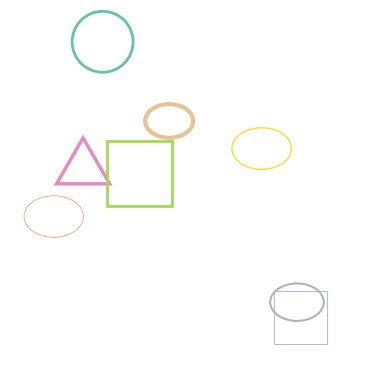[{"shape": "circle", "thickness": 2, "radius": 0.4, "center": [0.267, 0.891]}, {"shape": "oval", "thickness": 0.5, "radius": 0.39, "center": [0.14, 0.438]}, {"shape": "square", "thickness": 0.5, "radius": 0.34, "center": [0.78, 0.175]}, {"shape": "triangle", "thickness": 2.5, "radius": 0.4, "center": [0.216, 0.562]}, {"shape": "square", "thickness": 2, "radius": 0.42, "center": [0.362, 0.549]}, {"shape": "oval", "thickness": 1, "radius": 0.39, "center": [0.68, 0.614]}, {"shape": "oval", "thickness": 3, "radius": 0.31, "center": [0.439, 0.686]}, {"shape": "oval", "thickness": 1.5, "radius": 0.35, "center": [0.771, 0.215]}]